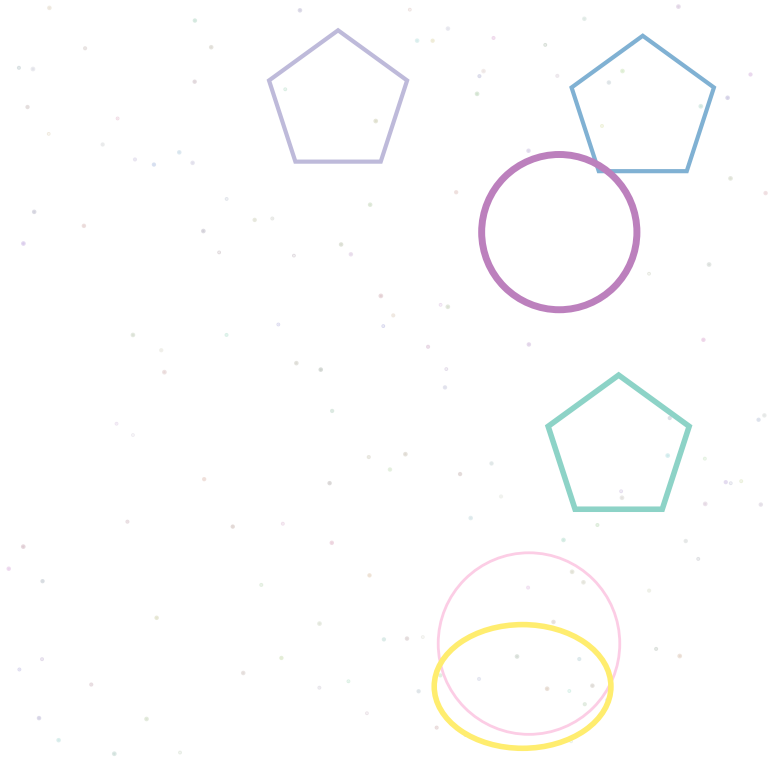[{"shape": "pentagon", "thickness": 2, "radius": 0.48, "center": [0.803, 0.417]}, {"shape": "pentagon", "thickness": 1.5, "radius": 0.47, "center": [0.439, 0.866]}, {"shape": "pentagon", "thickness": 1.5, "radius": 0.49, "center": [0.835, 0.856]}, {"shape": "circle", "thickness": 1, "radius": 0.59, "center": [0.687, 0.164]}, {"shape": "circle", "thickness": 2.5, "radius": 0.5, "center": [0.726, 0.699]}, {"shape": "oval", "thickness": 2, "radius": 0.57, "center": [0.679, 0.109]}]